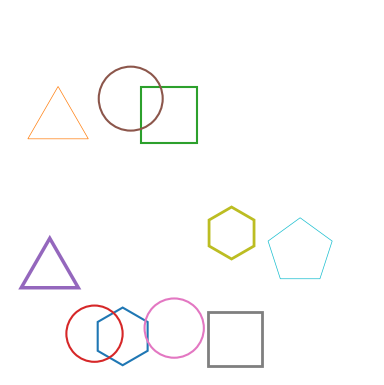[{"shape": "hexagon", "thickness": 1.5, "radius": 0.37, "center": [0.319, 0.126]}, {"shape": "triangle", "thickness": 0.5, "radius": 0.45, "center": [0.151, 0.685]}, {"shape": "square", "thickness": 1.5, "radius": 0.37, "center": [0.438, 0.702]}, {"shape": "circle", "thickness": 1.5, "radius": 0.37, "center": [0.245, 0.133]}, {"shape": "triangle", "thickness": 2.5, "radius": 0.43, "center": [0.129, 0.295]}, {"shape": "circle", "thickness": 1.5, "radius": 0.42, "center": [0.34, 0.744]}, {"shape": "circle", "thickness": 1.5, "radius": 0.38, "center": [0.453, 0.148]}, {"shape": "square", "thickness": 2, "radius": 0.35, "center": [0.61, 0.118]}, {"shape": "hexagon", "thickness": 2, "radius": 0.34, "center": [0.601, 0.395]}, {"shape": "pentagon", "thickness": 0.5, "radius": 0.44, "center": [0.78, 0.347]}]